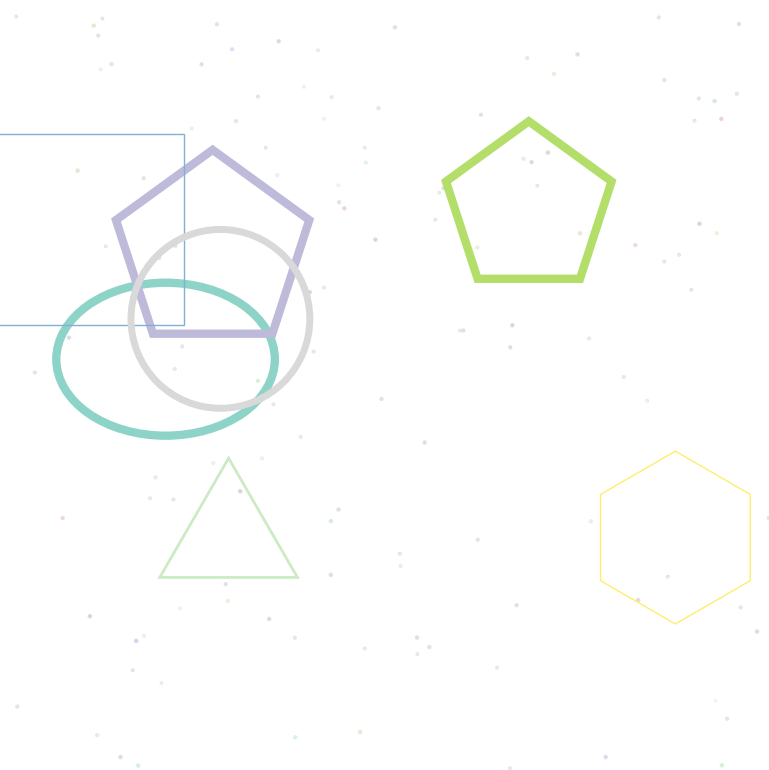[{"shape": "oval", "thickness": 3, "radius": 0.71, "center": [0.215, 0.534]}, {"shape": "pentagon", "thickness": 3, "radius": 0.66, "center": [0.276, 0.673]}, {"shape": "square", "thickness": 0.5, "radius": 0.62, "center": [0.115, 0.702]}, {"shape": "pentagon", "thickness": 3, "radius": 0.57, "center": [0.687, 0.729]}, {"shape": "circle", "thickness": 2.5, "radius": 0.58, "center": [0.286, 0.586]}, {"shape": "triangle", "thickness": 1, "radius": 0.52, "center": [0.297, 0.302]}, {"shape": "hexagon", "thickness": 0.5, "radius": 0.56, "center": [0.877, 0.302]}]